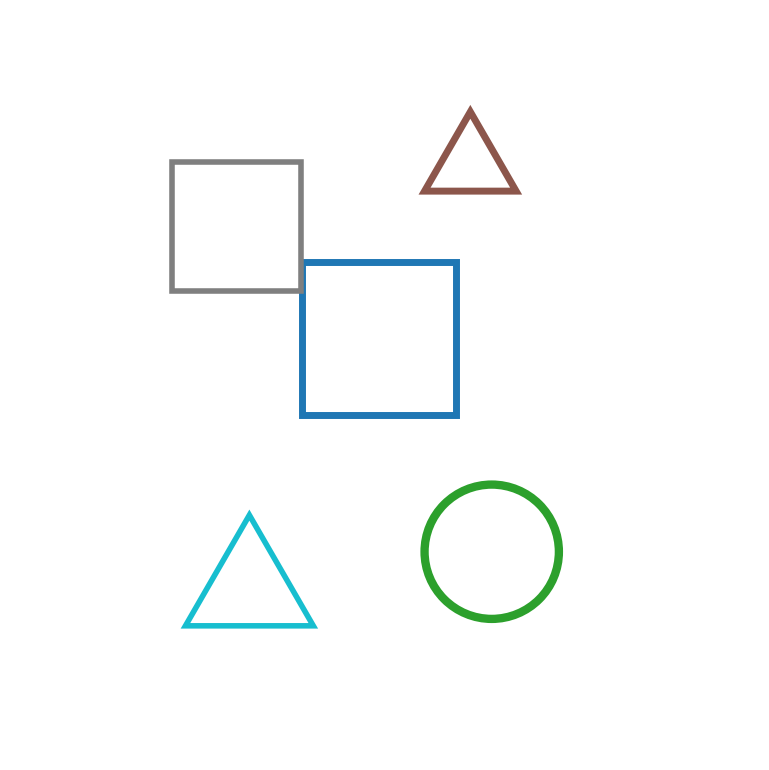[{"shape": "square", "thickness": 2.5, "radius": 0.5, "center": [0.492, 0.56]}, {"shape": "circle", "thickness": 3, "radius": 0.44, "center": [0.639, 0.283]}, {"shape": "triangle", "thickness": 2.5, "radius": 0.34, "center": [0.611, 0.786]}, {"shape": "square", "thickness": 2, "radius": 0.42, "center": [0.307, 0.706]}, {"shape": "triangle", "thickness": 2, "radius": 0.48, "center": [0.324, 0.235]}]